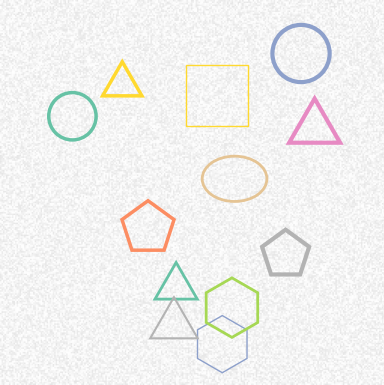[{"shape": "circle", "thickness": 2.5, "radius": 0.31, "center": [0.188, 0.698]}, {"shape": "triangle", "thickness": 2, "radius": 0.32, "center": [0.457, 0.255]}, {"shape": "pentagon", "thickness": 2.5, "radius": 0.36, "center": [0.384, 0.408]}, {"shape": "circle", "thickness": 3, "radius": 0.37, "center": [0.782, 0.861]}, {"shape": "hexagon", "thickness": 1, "radius": 0.37, "center": [0.577, 0.106]}, {"shape": "triangle", "thickness": 3, "radius": 0.38, "center": [0.817, 0.667]}, {"shape": "hexagon", "thickness": 2, "radius": 0.39, "center": [0.602, 0.201]}, {"shape": "triangle", "thickness": 2.5, "radius": 0.29, "center": [0.318, 0.781]}, {"shape": "square", "thickness": 1, "radius": 0.4, "center": [0.564, 0.752]}, {"shape": "oval", "thickness": 2, "radius": 0.42, "center": [0.609, 0.536]}, {"shape": "triangle", "thickness": 1.5, "radius": 0.36, "center": [0.452, 0.157]}, {"shape": "pentagon", "thickness": 3, "radius": 0.32, "center": [0.742, 0.339]}]